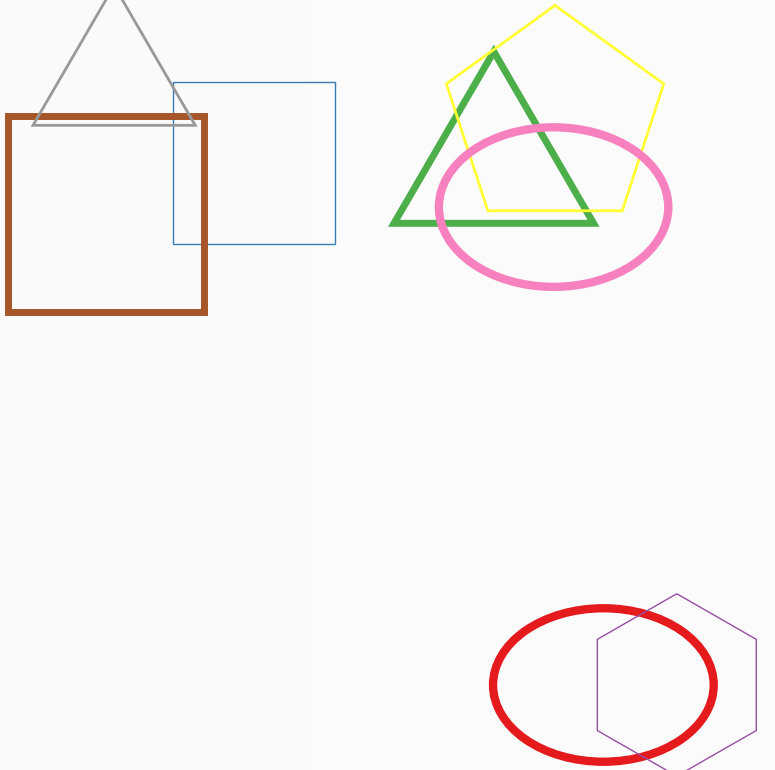[{"shape": "oval", "thickness": 3, "radius": 0.71, "center": [0.779, 0.11]}, {"shape": "square", "thickness": 0.5, "radius": 0.53, "center": [0.328, 0.789]}, {"shape": "triangle", "thickness": 2.5, "radius": 0.74, "center": [0.637, 0.784]}, {"shape": "hexagon", "thickness": 0.5, "radius": 0.59, "center": [0.873, 0.11]}, {"shape": "pentagon", "thickness": 1, "radius": 0.74, "center": [0.716, 0.846]}, {"shape": "square", "thickness": 2.5, "radius": 0.64, "center": [0.137, 0.722]}, {"shape": "oval", "thickness": 3, "radius": 0.74, "center": [0.714, 0.731]}, {"shape": "triangle", "thickness": 1, "radius": 0.6, "center": [0.147, 0.898]}]